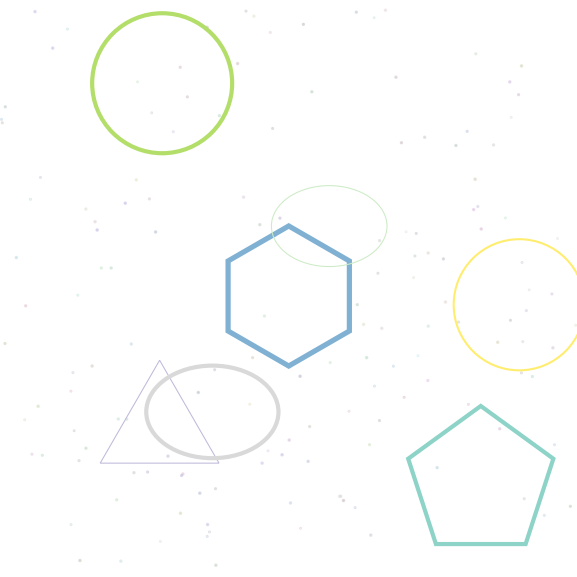[{"shape": "pentagon", "thickness": 2, "radius": 0.66, "center": [0.833, 0.164]}, {"shape": "triangle", "thickness": 0.5, "radius": 0.59, "center": [0.276, 0.257]}, {"shape": "hexagon", "thickness": 2.5, "radius": 0.61, "center": [0.5, 0.487]}, {"shape": "circle", "thickness": 2, "radius": 0.61, "center": [0.281, 0.855]}, {"shape": "oval", "thickness": 2, "radius": 0.57, "center": [0.368, 0.286]}, {"shape": "oval", "thickness": 0.5, "radius": 0.5, "center": [0.57, 0.608]}, {"shape": "circle", "thickness": 1, "radius": 0.57, "center": [0.899, 0.471]}]